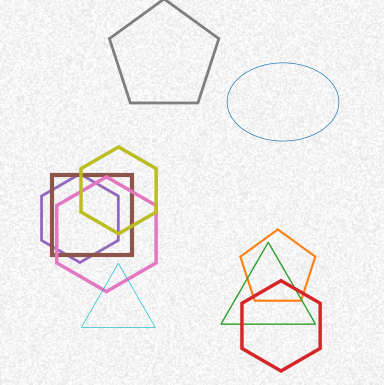[{"shape": "oval", "thickness": 0.5, "radius": 0.73, "center": [0.735, 0.735]}, {"shape": "pentagon", "thickness": 1.5, "radius": 0.51, "center": [0.722, 0.302]}, {"shape": "triangle", "thickness": 1, "radius": 0.71, "center": [0.697, 0.229]}, {"shape": "hexagon", "thickness": 2.5, "radius": 0.59, "center": [0.73, 0.154]}, {"shape": "hexagon", "thickness": 2, "radius": 0.58, "center": [0.208, 0.433]}, {"shape": "square", "thickness": 3, "radius": 0.52, "center": [0.24, 0.442]}, {"shape": "hexagon", "thickness": 2.5, "radius": 0.74, "center": [0.276, 0.392]}, {"shape": "pentagon", "thickness": 2, "radius": 0.75, "center": [0.426, 0.853]}, {"shape": "hexagon", "thickness": 2.5, "radius": 0.56, "center": [0.308, 0.506]}, {"shape": "triangle", "thickness": 0.5, "radius": 0.55, "center": [0.307, 0.205]}]